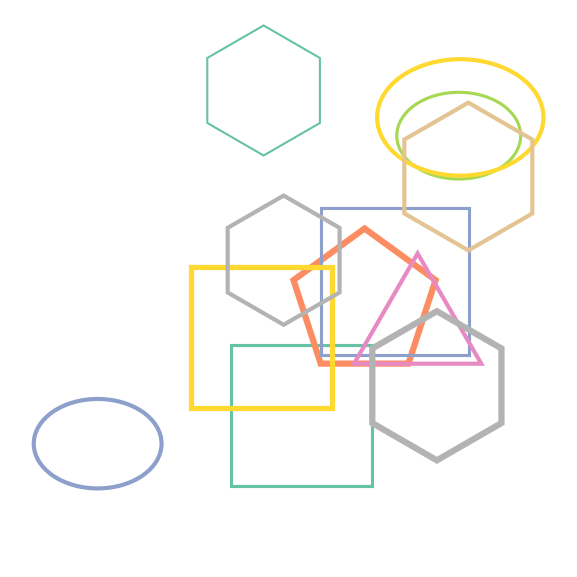[{"shape": "square", "thickness": 1.5, "radius": 0.61, "center": [0.522, 0.279]}, {"shape": "hexagon", "thickness": 1, "radius": 0.56, "center": [0.456, 0.842]}, {"shape": "pentagon", "thickness": 3, "radius": 0.65, "center": [0.631, 0.474]}, {"shape": "oval", "thickness": 2, "radius": 0.55, "center": [0.169, 0.231]}, {"shape": "square", "thickness": 1.5, "radius": 0.64, "center": [0.684, 0.512]}, {"shape": "triangle", "thickness": 2, "radius": 0.64, "center": [0.723, 0.433]}, {"shape": "oval", "thickness": 1.5, "radius": 0.54, "center": [0.794, 0.764]}, {"shape": "oval", "thickness": 2, "radius": 0.72, "center": [0.797, 0.796]}, {"shape": "square", "thickness": 2.5, "radius": 0.61, "center": [0.453, 0.415]}, {"shape": "hexagon", "thickness": 2, "radius": 0.64, "center": [0.811, 0.693]}, {"shape": "hexagon", "thickness": 3, "radius": 0.65, "center": [0.756, 0.331]}, {"shape": "hexagon", "thickness": 2, "radius": 0.56, "center": [0.491, 0.549]}]